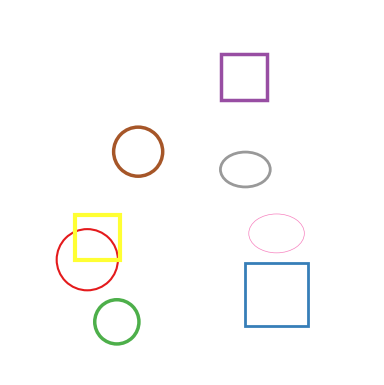[{"shape": "circle", "thickness": 1.5, "radius": 0.4, "center": [0.227, 0.325]}, {"shape": "square", "thickness": 2, "radius": 0.41, "center": [0.718, 0.235]}, {"shape": "circle", "thickness": 2.5, "radius": 0.29, "center": [0.303, 0.164]}, {"shape": "square", "thickness": 2.5, "radius": 0.3, "center": [0.633, 0.799]}, {"shape": "square", "thickness": 3, "radius": 0.29, "center": [0.254, 0.383]}, {"shape": "circle", "thickness": 2.5, "radius": 0.32, "center": [0.359, 0.606]}, {"shape": "oval", "thickness": 0.5, "radius": 0.36, "center": [0.718, 0.394]}, {"shape": "oval", "thickness": 2, "radius": 0.32, "center": [0.637, 0.56]}]